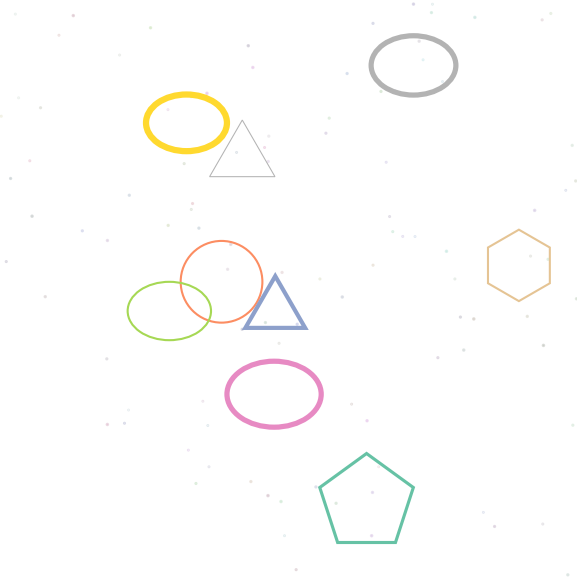[{"shape": "pentagon", "thickness": 1.5, "radius": 0.43, "center": [0.635, 0.129]}, {"shape": "circle", "thickness": 1, "radius": 0.35, "center": [0.384, 0.511]}, {"shape": "triangle", "thickness": 2, "radius": 0.3, "center": [0.477, 0.461]}, {"shape": "oval", "thickness": 2.5, "radius": 0.41, "center": [0.475, 0.317]}, {"shape": "oval", "thickness": 1, "radius": 0.36, "center": [0.293, 0.461]}, {"shape": "oval", "thickness": 3, "radius": 0.35, "center": [0.323, 0.786]}, {"shape": "hexagon", "thickness": 1, "radius": 0.31, "center": [0.899, 0.54]}, {"shape": "triangle", "thickness": 0.5, "radius": 0.33, "center": [0.42, 0.726]}, {"shape": "oval", "thickness": 2.5, "radius": 0.37, "center": [0.716, 0.886]}]